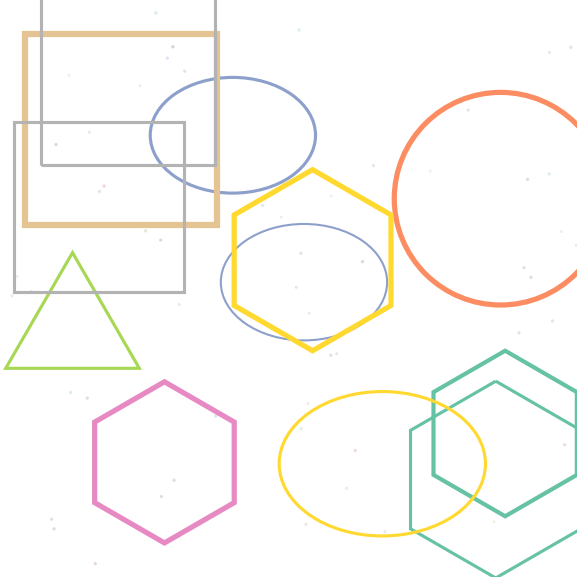[{"shape": "hexagon", "thickness": 2, "radius": 0.72, "center": [0.875, 0.248]}, {"shape": "hexagon", "thickness": 1.5, "radius": 0.85, "center": [0.858, 0.169]}, {"shape": "circle", "thickness": 2.5, "radius": 0.92, "center": [0.867, 0.655]}, {"shape": "oval", "thickness": 1.5, "radius": 0.72, "center": [0.403, 0.765]}, {"shape": "oval", "thickness": 1, "radius": 0.72, "center": [0.526, 0.51]}, {"shape": "hexagon", "thickness": 2.5, "radius": 0.7, "center": [0.285, 0.199]}, {"shape": "triangle", "thickness": 1.5, "radius": 0.67, "center": [0.126, 0.428]}, {"shape": "hexagon", "thickness": 2.5, "radius": 0.78, "center": [0.541, 0.549]}, {"shape": "oval", "thickness": 1.5, "radius": 0.89, "center": [0.662, 0.196]}, {"shape": "square", "thickness": 3, "radius": 0.83, "center": [0.21, 0.775]}, {"shape": "square", "thickness": 1.5, "radius": 0.73, "center": [0.172, 0.64]}, {"shape": "square", "thickness": 1.5, "radius": 0.75, "center": [0.222, 0.863]}]